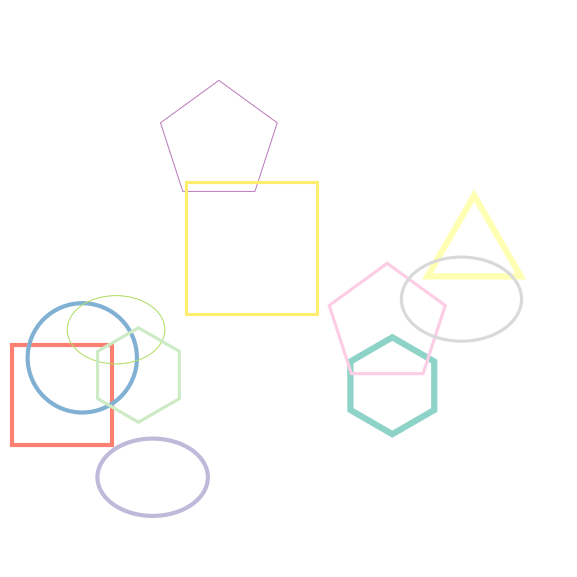[{"shape": "hexagon", "thickness": 3, "radius": 0.42, "center": [0.679, 0.331]}, {"shape": "triangle", "thickness": 3, "radius": 0.47, "center": [0.821, 0.567]}, {"shape": "oval", "thickness": 2, "radius": 0.48, "center": [0.264, 0.173]}, {"shape": "square", "thickness": 2, "radius": 0.43, "center": [0.108, 0.315]}, {"shape": "circle", "thickness": 2, "radius": 0.47, "center": [0.142, 0.379]}, {"shape": "oval", "thickness": 0.5, "radius": 0.42, "center": [0.201, 0.428]}, {"shape": "pentagon", "thickness": 1.5, "radius": 0.53, "center": [0.671, 0.438]}, {"shape": "oval", "thickness": 1.5, "radius": 0.52, "center": [0.799, 0.481]}, {"shape": "pentagon", "thickness": 0.5, "radius": 0.53, "center": [0.379, 0.754]}, {"shape": "hexagon", "thickness": 1.5, "radius": 0.41, "center": [0.24, 0.35]}, {"shape": "square", "thickness": 1.5, "radius": 0.57, "center": [0.435, 0.57]}]